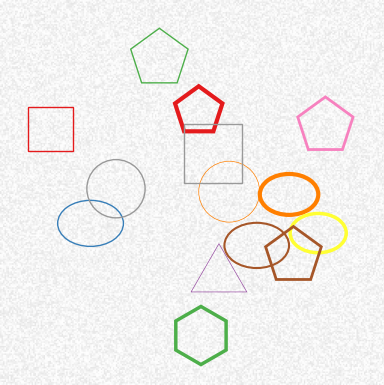[{"shape": "square", "thickness": 1, "radius": 0.29, "center": [0.131, 0.665]}, {"shape": "pentagon", "thickness": 3, "radius": 0.32, "center": [0.516, 0.711]}, {"shape": "oval", "thickness": 1, "radius": 0.43, "center": [0.235, 0.42]}, {"shape": "pentagon", "thickness": 1, "radius": 0.39, "center": [0.414, 0.848]}, {"shape": "hexagon", "thickness": 2.5, "radius": 0.38, "center": [0.522, 0.129]}, {"shape": "triangle", "thickness": 0.5, "radius": 0.42, "center": [0.569, 0.284]}, {"shape": "circle", "thickness": 0.5, "radius": 0.4, "center": [0.595, 0.502]}, {"shape": "oval", "thickness": 3, "radius": 0.38, "center": [0.751, 0.495]}, {"shape": "oval", "thickness": 2.5, "radius": 0.36, "center": [0.826, 0.395]}, {"shape": "oval", "thickness": 1.5, "radius": 0.42, "center": [0.667, 0.363]}, {"shape": "pentagon", "thickness": 2, "radius": 0.38, "center": [0.762, 0.336]}, {"shape": "pentagon", "thickness": 2, "radius": 0.38, "center": [0.845, 0.673]}, {"shape": "circle", "thickness": 1, "radius": 0.38, "center": [0.301, 0.51]}, {"shape": "square", "thickness": 1, "radius": 0.38, "center": [0.553, 0.602]}]